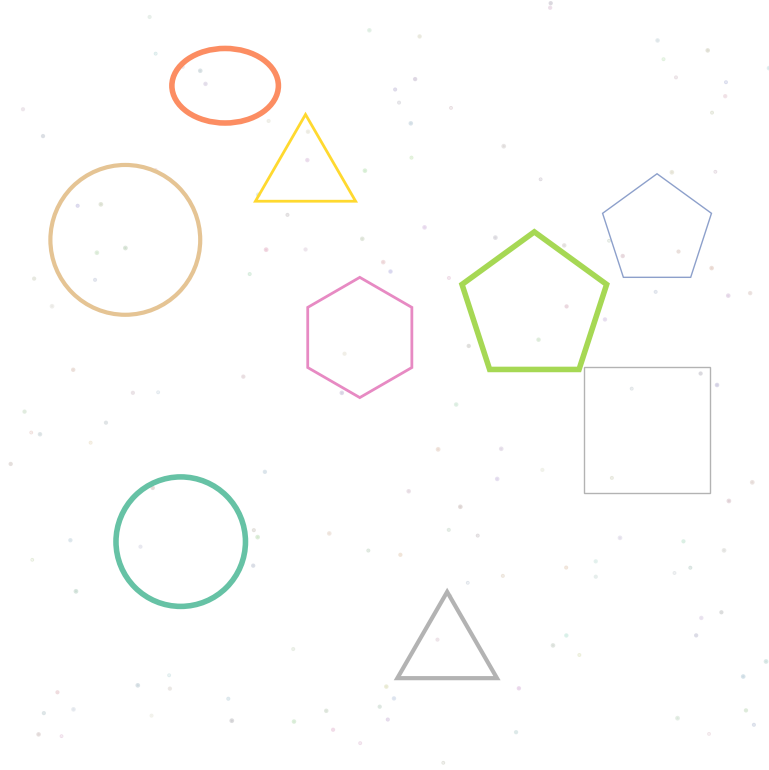[{"shape": "circle", "thickness": 2, "radius": 0.42, "center": [0.235, 0.297]}, {"shape": "oval", "thickness": 2, "radius": 0.35, "center": [0.292, 0.889]}, {"shape": "pentagon", "thickness": 0.5, "radius": 0.37, "center": [0.853, 0.7]}, {"shape": "hexagon", "thickness": 1, "radius": 0.39, "center": [0.467, 0.562]}, {"shape": "pentagon", "thickness": 2, "radius": 0.49, "center": [0.694, 0.6]}, {"shape": "triangle", "thickness": 1, "radius": 0.38, "center": [0.397, 0.776]}, {"shape": "circle", "thickness": 1.5, "radius": 0.49, "center": [0.163, 0.688]}, {"shape": "square", "thickness": 0.5, "radius": 0.41, "center": [0.84, 0.441]}, {"shape": "triangle", "thickness": 1.5, "radius": 0.37, "center": [0.581, 0.157]}]